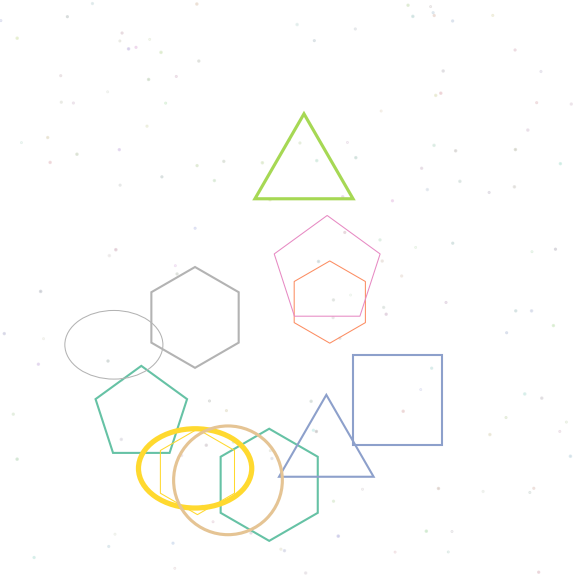[{"shape": "pentagon", "thickness": 1, "radius": 0.42, "center": [0.245, 0.282]}, {"shape": "hexagon", "thickness": 1, "radius": 0.49, "center": [0.466, 0.16]}, {"shape": "hexagon", "thickness": 0.5, "radius": 0.36, "center": [0.571, 0.476]}, {"shape": "triangle", "thickness": 1, "radius": 0.47, "center": [0.565, 0.221]}, {"shape": "square", "thickness": 1, "radius": 0.39, "center": [0.688, 0.306]}, {"shape": "pentagon", "thickness": 0.5, "radius": 0.48, "center": [0.567, 0.53]}, {"shape": "triangle", "thickness": 1.5, "radius": 0.49, "center": [0.526, 0.704]}, {"shape": "hexagon", "thickness": 0.5, "radius": 0.37, "center": [0.342, 0.182]}, {"shape": "oval", "thickness": 2.5, "radius": 0.49, "center": [0.338, 0.188]}, {"shape": "circle", "thickness": 1.5, "radius": 0.47, "center": [0.395, 0.167]}, {"shape": "hexagon", "thickness": 1, "radius": 0.44, "center": [0.338, 0.449]}, {"shape": "oval", "thickness": 0.5, "radius": 0.42, "center": [0.197, 0.402]}]